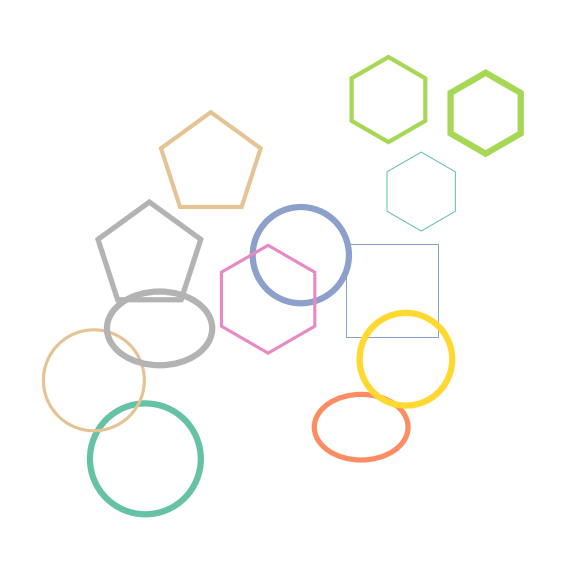[{"shape": "circle", "thickness": 3, "radius": 0.48, "center": [0.252, 0.205]}, {"shape": "hexagon", "thickness": 0.5, "radius": 0.34, "center": [0.729, 0.667]}, {"shape": "oval", "thickness": 2.5, "radius": 0.41, "center": [0.625, 0.259]}, {"shape": "circle", "thickness": 3, "radius": 0.42, "center": [0.521, 0.557]}, {"shape": "square", "thickness": 0.5, "radius": 0.4, "center": [0.679, 0.497]}, {"shape": "hexagon", "thickness": 1.5, "radius": 0.47, "center": [0.464, 0.481]}, {"shape": "hexagon", "thickness": 2, "radius": 0.37, "center": [0.673, 0.827]}, {"shape": "hexagon", "thickness": 3, "radius": 0.35, "center": [0.841, 0.803]}, {"shape": "circle", "thickness": 3, "radius": 0.4, "center": [0.703, 0.377]}, {"shape": "pentagon", "thickness": 2, "radius": 0.45, "center": [0.365, 0.714]}, {"shape": "circle", "thickness": 1.5, "radius": 0.44, "center": [0.163, 0.341]}, {"shape": "pentagon", "thickness": 2.5, "radius": 0.47, "center": [0.259, 0.556]}, {"shape": "oval", "thickness": 3, "radius": 0.46, "center": [0.276, 0.43]}]